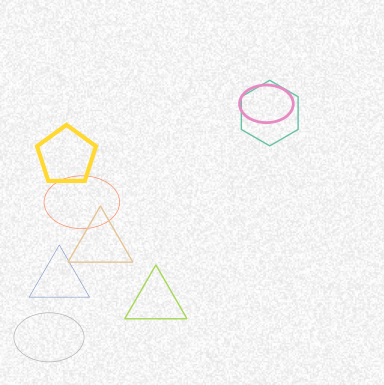[{"shape": "hexagon", "thickness": 1, "radius": 0.43, "center": [0.701, 0.706]}, {"shape": "oval", "thickness": 0.5, "radius": 0.49, "center": [0.213, 0.475]}, {"shape": "triangle", "thickness": 0.5, "radius": 0.45, "center": [0.154, 0.273]}, {"shape": "oval", "thickness": 2, "radius": 0.35, "center": [0.692, 0.73]}, {"shape": "triangle", "thickness": 1, "radius": 0.47, "center": [0.405, 0.219]}, {"shape": "pentagon", "thickness": 3, "radius": 0.4, "center": [0.173, 0.595]}, {"shape": "triangle", "thickness": 1, "radius": 0.49, "center": [0.261, 0.368]}, {"shape": "oval", "thickness": 0.5, "radius": 0.46, "center": [0.127, 0.124]}]